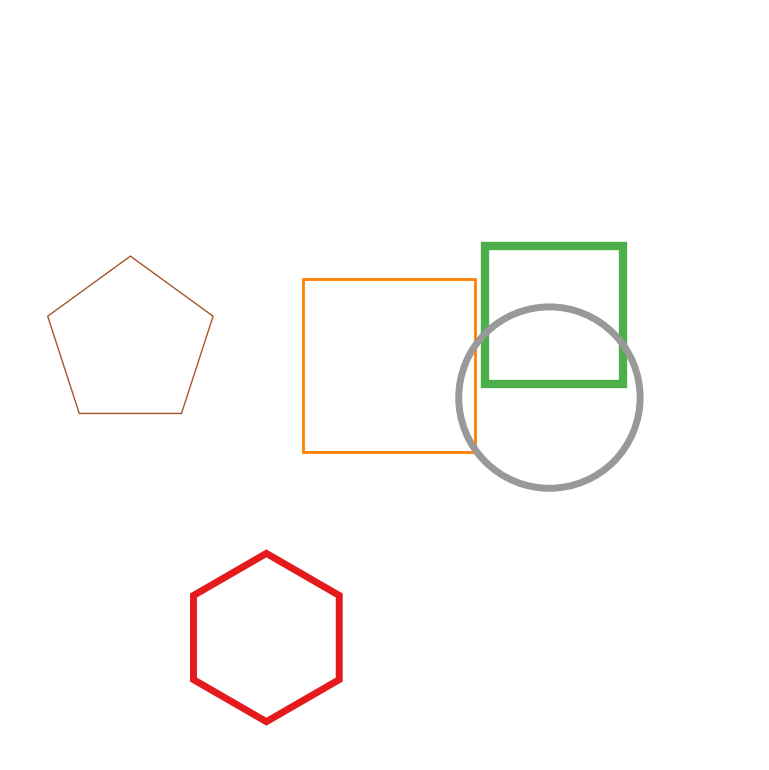[{"shape": "hexagon", "thickness": 2.5, "radius": 0.55, "center": [0.346, 0.172]}, {"shape": "square", "thickness": 3, "radius": 0.45, "center": [0.72, 0.591]}, {"shape": "square", "thickness": 1, "radius": 0.56, "center": [0.505, 0.525]}, {"shape": "pentagon", "thickness": 0.5, "radius": 0.56, "center": [0.169, 0.554]}, {"shape": "circle", "thickness": 2.5, "radius": 0.59, "center": [0.714, 0.484]}]